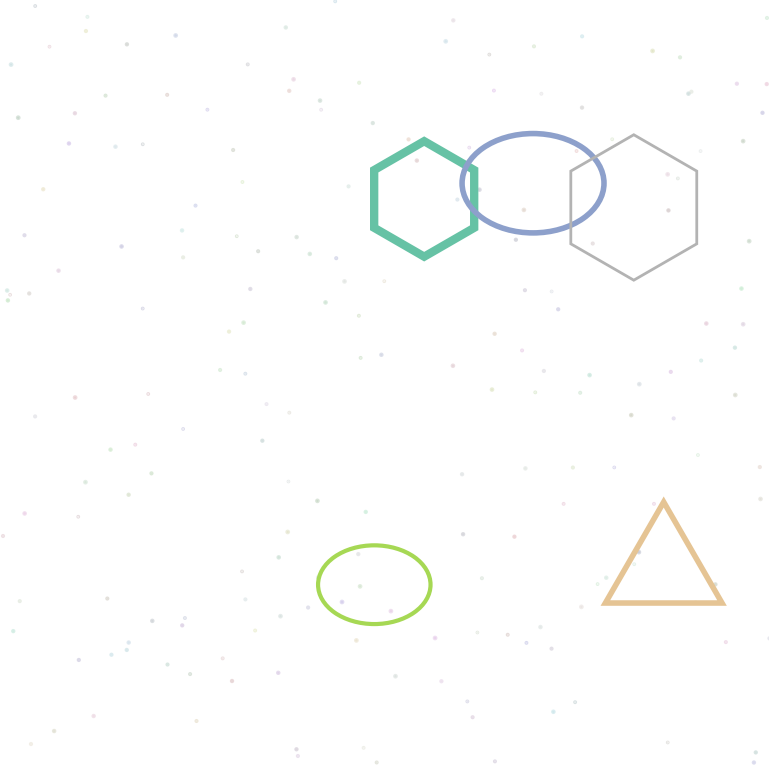[{"shape": "hexagon", "thickness": 3, "radius": 0.37, "center": [0.551, 0.742]}, {"shape": "oval", "thickness": 2, "radius": 0.46, "center": [0.692, 0.762]}, {"shape": "oval", "thickness": 1.5, "radius": 0.37, "center": [0.486, 0.241]}, {"shape": "triangle", "thickness": 2, "radius": 0.44, "center": [0.862, 0.261]}, {"shape": "hexagon", "thickness": 1, "radius": 0.47, "center": [0.823, 0.731]}]